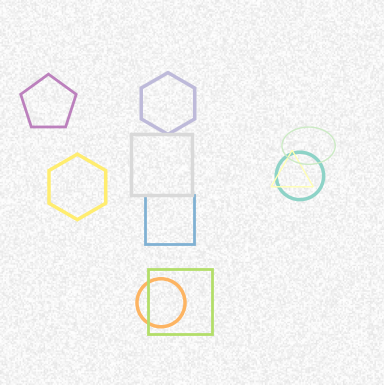[{"shape": "circle", "thickness": 2.5, "radius": 0.31, "center": [0.779, 0.543]}, {"shape": "triangle", "thickness": 1, "radius": 0.32, "center": [0.759, 0.546]}, {"shape": "hexagon", "thickness": 2.5, "radius": 0.4, "center": [0.436, 0.731]}, {"shape": "square", "thickness": 2, "radius": 0.32, "center": [0.44, 0.43]}, {"shape": "circle", "thickness": 2.5, "radius": 0.31, "center": [0.418, 0.214]}, {"shape": "square", "thickness": 2, "radius": 0.42, "center": [0.468, 0.217]}, {"shape": "square", "thickness": 2.5, "radius": 0.39, "center": [0.42, 0.573]}, {"shape": "pentagon", "thickness": 2, "radius": 0.38, "center": [0.126, 0.732]}, {"shape": "oval", "thickness": 1, "radius": 0.35, "center": [0.802, 0.622]}, {"shape": "hexagon", "thickness": 2.5, "radius": 0.43, "center": [0.201, 0.515]}]